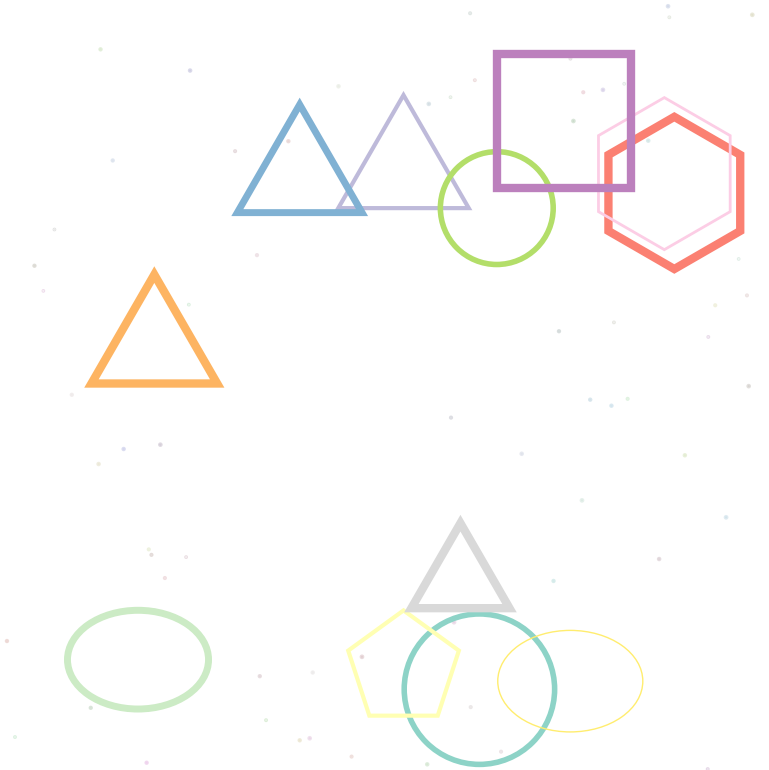[{"shape": "circle", "thickness": 2, "radius": 0.49, "center": [0.623, 0.105]}, {"shape": "pentagon", "thickness": 1.5, "radius": 0.38, "center": [0.524, 0.132]}, {"shape": "triangle", "thickness": 1.5, "radius": 0.49, "center": [0.524, 0.779]}, {"shape": "hexagon", "thickness": 3, "radius": 0.49, "center": [0.876, 0.749]}, {"shape": "triangle", "thickness": 2.5, "radius": 0.47, "center": [0.389, 0.771]}, {"shape": "triangle", "thickness": 3, "radius": 0.47, "center": [0.2, 0.549]}, {"shape": "circle", "thickness": 2, "radius": 0.37, "center": [0.645, 0.73]}, {"shape": "hexagon", "thickness": 1, "radius": 0.49, "center": [0.863, 0.775]}, {"shape": "triangle", "thickness": 3, "radius": 0.37, "center": [0.598, 0.247]}, {"shape": "square", "thickness": 3, "radius": 0.44, "center": [0.733, 0.843]}, {"shape": "oval", "thickness": 2.5, "radius": 0.46, "center": [0.179, 0.143]}, {"shape": "oval", "thickness": 0.5, "radius": 0.47, "center": [0.741, 0.115]}]